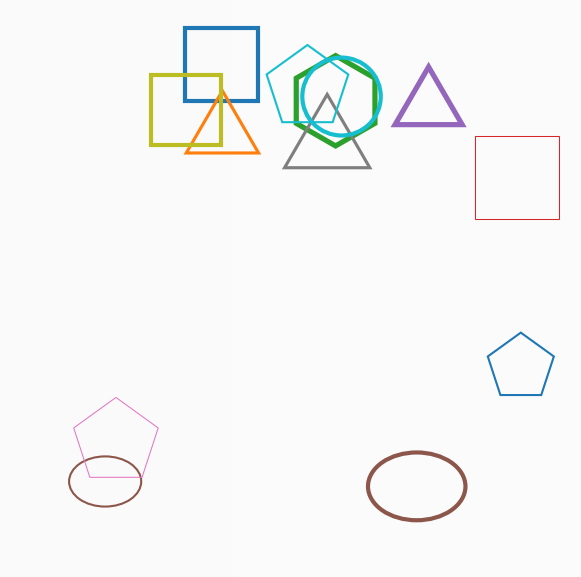[{"shape": "pentagon", "thickness": 1, "radius": 0.3, "center": [0.896, 0.363]}, {"shape": "square", "thickness": 2, "radius": 0.32, "center": [0.381, 0.888]}, {"shape": "triangle", "thickness": 1.5, "radius": 0.36, "center": [0.383, 0.77]}, {"shape": "hexagon", "thickness": 2.5, "radius": 0.39, "center": [0.577, 0.825]}, {"shape": "square", "thickness": 0.5, "radius": 0.36, "center": [0.889, 0.692]}, {"shape": "triangle", "thickness": 2.5, "radius": 0.33, "center": [0.737, 0.817]}, {"shape": "oval", "thickness": 1, "radius": 0.31, "center": [0.181, 0.165]}, {"shape": "oval", "thickness": 2, "radius": 0.42, "center": [0.717, 0.157]}, {"shape": "pentagon", "thickness": 0.5, "radius": 0.38, "center": [0.199, 0.234]}, {"shape": "triangle", "thickness": 1.5, "radius": 0.42, "center": [0.563, 0.751]}, {"shape": "square", "thickness": 2, "radius": 0.3, "center": [0.321, 0.809]}, {"shape": "pentagon", "thickness": 1, "radius": 0.37, "center": [0.529, 0.847]}, {"shape": "circle", "thickness": 2, "radius": 0.34, "center": [0.588, 0.832]}]